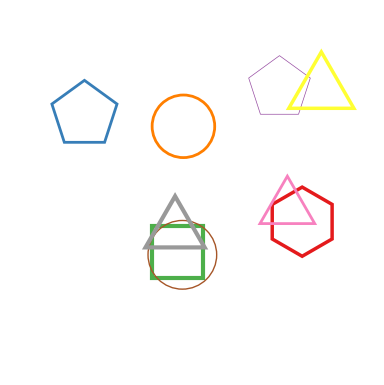[{"shape": "hexagon", "thickness": 2.5, "radius": 0.45, "center": [0.785, 0.424]}, {"shape": "pentagon", "thickness": 2, "radius": 0.44, "center": [0.219, 0.702]}, {"shape": "square", "thickness": 3, "radius": 0.33, "center": [0.461, 0.346]}, {"shape": "pentagon", "thickness": 0.5, "radius": 0.42, "center": [0.726, 0.771]}, {"shape": "circle", "thickness": 2, "radius": 0.41, "center": [0.476, 0.672]}, {"shape": "triangle", "thickness": 2.5, "radius": 0.49, "center": [0.835, 0.768]}, {"shape": "circle", "thickness": 1, "radius": 0.45, "center": [0.474, 0.338]}, {"shape": "triangle", "thickness": 2, "radius": 0.41, "center": [0.746, 0.46]}, {"shape": "triangle", "thickness": 3, "radius": 0.44, "center": [0.455, 0.402]}]